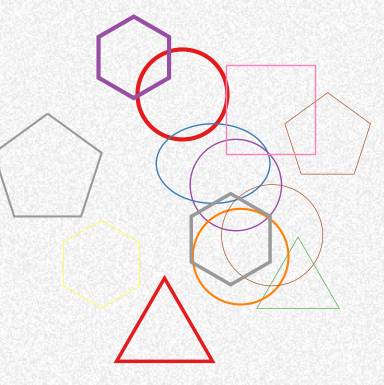[{"shape": "triangle", "thickness": 2.5, "radius": 0.72, "center": [0.427, 0.133]}, {"shape": "circle", "thickness": 3, "radius": 0.58, "center": [0.474, 0.755]}, {"shape": "oval", "thickness": 1, "radius": 0.74, "center": [0.554, 0.575]}, {"shape": "triangle", "thickness": 0.5, "radius": 0.62, "center": [0.774, 0.26]}, {"shape": "hexagon", "thickness": 3, "radius": 0.53, "center": [0.348, 0.851]}, {"shape": "circle", "thickness": 1, "radius": 0.59, "center": [0.613, 0.519]}, {"shape": "circle", "thickness": 1.5, "radius": 0.62, "center": [0.625, 0.333]}, {"shape": "hexagon", "thickness": 0.5, "radius": 0.57, "center": [0.264, 0.314]}, {"shape": "pentagon", "thickness": 0.5, "radius": 0.59, "center": [0.851, 0.642]}, {"shape": "circle", "thickness": 0.5, "radius": 0.66, "center": [0.707, 0.389]}, {"shape": "square", "thickness": 1, "radius": 0.58, "center": [0.703, 0.717]}, {"shape": "hexagon", "thickness": 2.5, "radius": 0.59, "center": [0.599, 0.379]}, {"shape": "pentagon", "thickness": 1.5, "radius": 0.74, "center": [0.124, 0.557]}]